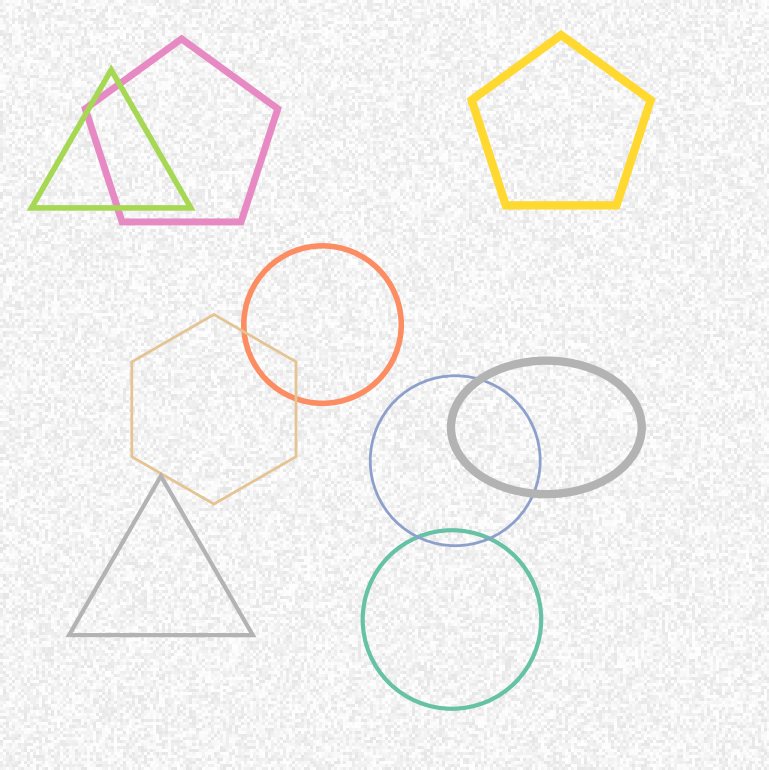[{"shape": "circle", "thickness": 1.5, "radius": 0.58, "center": [0.587, 0.195]}, {"shape": "circle", "thickness": 2, "radius": 0.51, "center": [0.419, 0.578]}, {"shape": "circle", "thickness": 1, "radius": 0.55, "center": [0.591, 0.402]}, {"shape": "pentagon", "thickness": 2.5, "radius": 0.66, "center": [0.236, 0.818]}, {"shape": "triangle", "thickness": 2, "radius": 0.6, "center": [0.144, 0.79]}, {"shape": "pentagon", "thickness": 3, "radius": 0.61, "center": [0.729, 0.832]}, {"shape": "hexagon", "thickness": 1, "radius": 0.62, "center": [0.278, 0.468]}, {"shape": "triangle", "thickness": 1.5, "radius": 0.69, "center": [0.209, 0.244]}, {"shape": "oval", "thickness": 3, "radius": 0.62, "center": [0.71, 0.445]}]